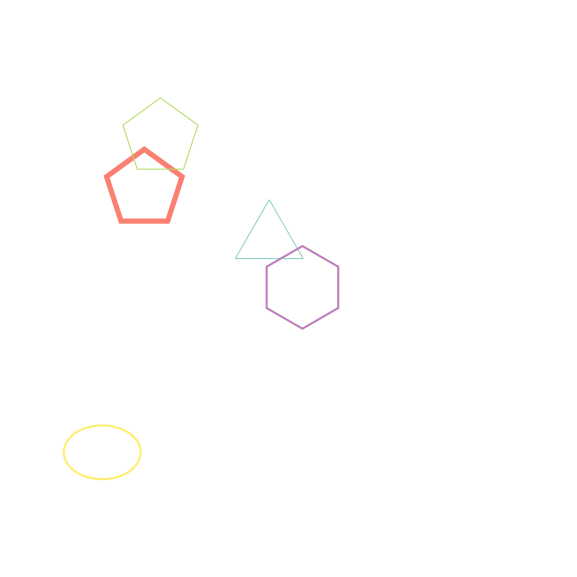[{"shape": "triangle", "thickness": 0.5, "radius": 0.34, "center": [0.466, 0.585]}, {"shape": "pentagon", "thickness": 2.5, "radius": 0.34, "center": [0.25, 0.672]}, {"shape": "pentagon", "thickness": 0.5, "radius": 0.34, "center": [0.278, 0.761]}, {"shape": "hexagon", "thickness": 1, "radius": 0.36, "center": [0.524, 0.502]}, {"shape": "oval", "thickness": 1, "radius": 0.33, "center": [0.177, 0.216]}]